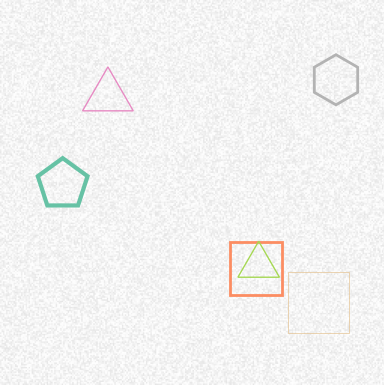[{"shape": "pentagon", "thickness": 3, "radius": 0.34, "center": [0.163, 0.521]}, {"shape": "square", "thickness": 2, "radius": 0.34, "center": [0.665, 0.302]}, {"shape": "triangle", "thickness": 1, "radius": 0.38, "center": [0.28, 0.75]}, {"shape": "triangle", "thickness": 1, "radius": 0.31, "center": [0.672, 0.311]}, {"shape": "square", "thickness": 0.5, "radius": 0.39, "center": [0.827, 0.214]}, {"shape": "hexagon", "thickness": 2, "radius": 0.33, "center": [0.873, 0.793]}]